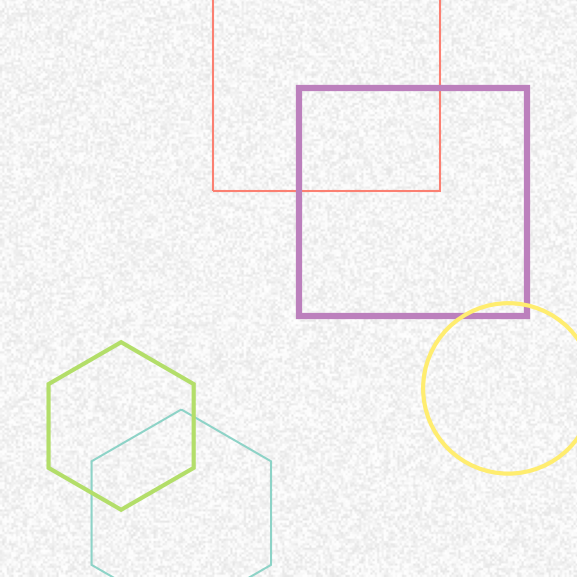[{"shape": "hexagon", "thickness": 1, "radius": 0.9, "center": [0.314, 0.111]}, {"shape": "square", "thickness": 1, "radius": 0.99, "center": [0.565, 0.865]}, {"shape": "hexagon", "thickness": 2, "radius": 0.73, "center": [0.21, 0.262]}, {"shape": "square", "thickness": 3, "radius": 0.99, "center": [0.715, 0.65]}, {"shape": "circle", "thickness": 2, "radius": 0.74, "center": [0.88, 0.327]}]